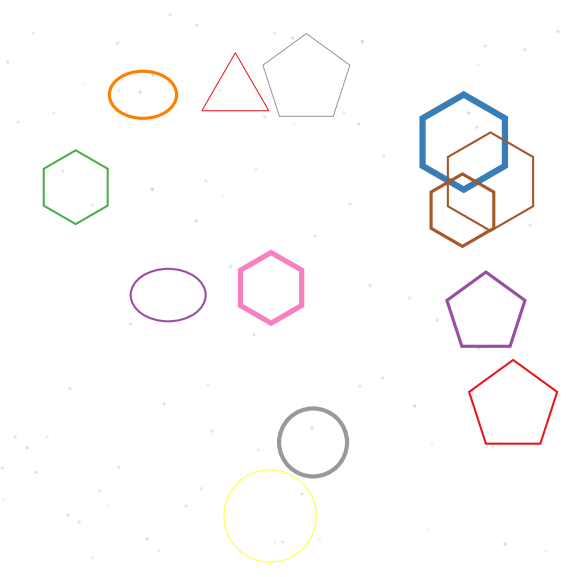[{"shape": "triangle", "thickness": 0.5, "radius": 0.33, "center": [0.408, 0.841]}, {"shape": "pentagon", "thickness": 1, "radius": 0.4, "center": [0.889, 0.296]}, {"shape": "hexagon", "thickness": 3, "radius": 0.41, "center": [0.803, 0.753]}, {"shape": "hexagon", "thickness": 1, "radius": 0.32, "center": [0.131, 0.675]}, {"shape": "oval", "thickness": 1, "radius": 0.32, "center": [0.291, 0.488]}, {"shape": "pentagon", "thickness": 1.5, "radius": 0.36, "center": [0.841, 0.457]}, {"shape": "oval", "thickness": 1.5, "radius": 0.29, "center": [0.248, 0.835]}, {"shape": "circle", "thickness": 0.5, "radius": 0.4, "center": [0.468, 0.106]}, {"shape": "hexagon", "thickness": 1, "radius": 0.43, "center": [0.849, 0.685]}, {"shape": "hexagon", "thickness": 1.5, "radius": 0.31, "center": [0.801, 0.635]}, {"shape": "hexagon", "thickness": 2.5, "radius": 0.31, "center": [0.469, 0.501]}, {"shape": "circle", "thickness": 2, "radius": 0.29, "center": [0.542, 0.233]}, {"shape": "pentagon", "thickness": 0.5, "radius": 0.4, "center": [0.531, 0.862]}]